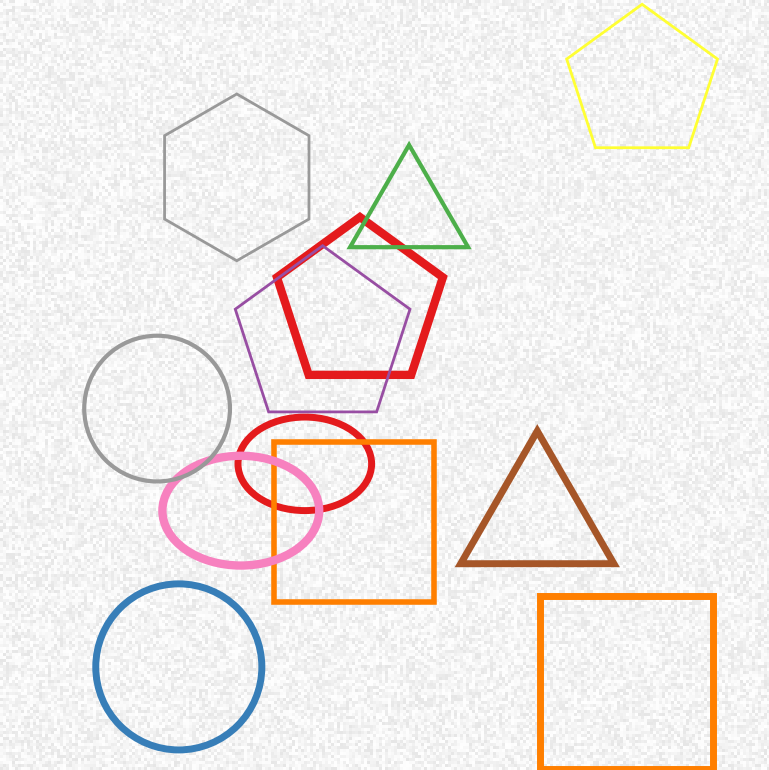[{"shape": "pentagon", "thickness": 3, "radius": 0.57, "center": [0.467, 0.605]}, {"shape": "oval", "thickness": 2.5, "radius": 0.43, "center": [0.396, 0.398]}, {"shape": "circle", "thickness": 2.5, "radius": 0.54, "center": [0.232, 0.134]}, {"shape": "triangle", "thickness": 1.5, "radius": 0.44, "center": [0.531, 0.723]}, {"shape": "pentagon", "thickness": 1, "radius": 0.6, "center": [0.419, 0.562]}, {"shape": "square", "thickness": 2, "radius": 0.52, "center": [0.46, 0.322]}, {"shape": "square", "thickness": 2.5, "radius": 0.56, "center": [0.814, 0.114]}, {"shape": "pentagon", "thickness": 1, "radius": 0.51, "center": [0.834, 0.891]}, {"shape": "triangle", "thickness": 2.5, "radius": 0.57, "center": [0.698, 0.325]}, {"shape": "oval", "thickness": 3, "radius": 0.51, "center": [0.313, 0.337]}, {"shape": "circle", "thickness": 1.5, "radius": 0.47, "center": [0.204, 0.469]}, {"shape": "hexagon", "thickness": 1, "radius": 0.54, "center": [0.308, 0.77]}]